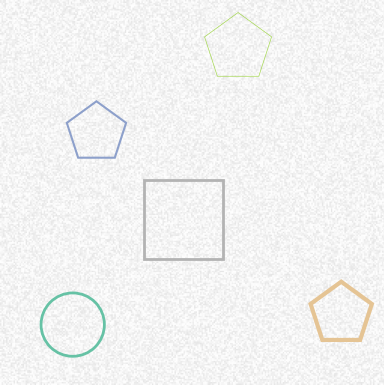[{"shape": "circle", "thickness": 2, "radius": 0.41, "center": [0.189, 0.157]}, {"shape": "pentagon", "thickness": 1.5, "radius": 0.4, "center": [0.251, 0.656]}, {"shape": "pentagon", "thickness": 0.5, "radius": 0.46, "center": [0.618, 0.876]}, {"shape": "pentagon", "thickness": 3, "radius": 0.42, "center": [0.886, 0.185]}, {"shape": "square", "thickness": 2, "radius": 0.51, "center": [0.476, 0.43]}]